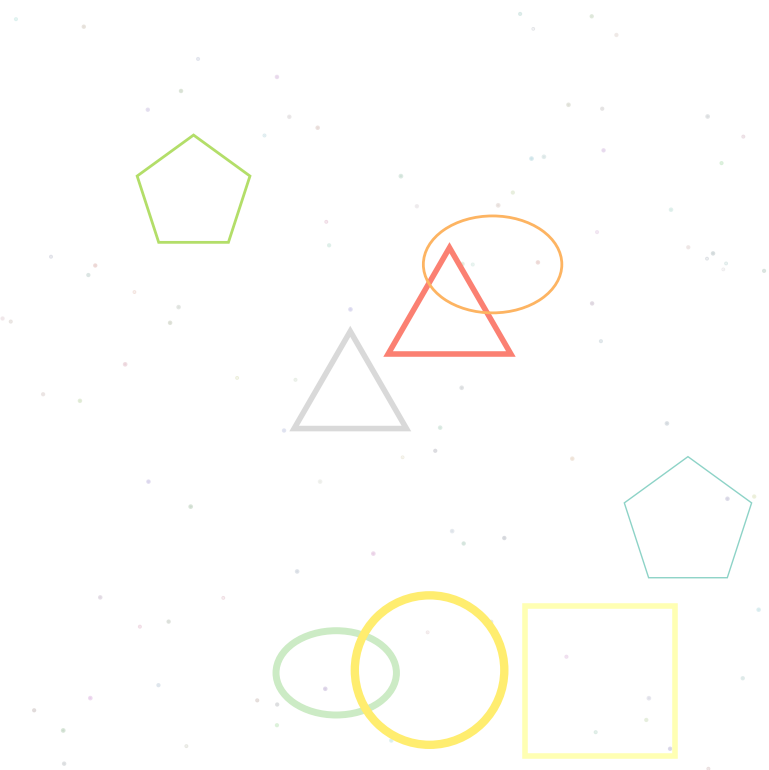[{"shape": "pentagon", "thickness": 0.5, "radius": 0.43, "center": [0.893, 0.32]}, {"shape": "square", "thickness": 2, "radius": 0.49, "center": [0.779, 0.116]}, {"shape": "triangle", "thickness": 2, "radius": 0.46, "center": [0.584, 0.586]}, {"shape": "oval", "thickness": 1, "radius": 0.45, "center": [0.64, 0.657]}, {"shape": "pentagon", "thickness": 1, "radius": 0.39, "center": [0.251, 0.748]}, {"shape": "triangle", "thickness": 2, "radius": 0.42, "center": [0.455, 0.486]}, {"shape": "oval", "thickness": 2.5, "radius": 0.39, "center": [0.437, 0.126]}, {"shape": "circle", "thickness": 3, "radius": 0.49, "center": [0.558, 0.13]}]